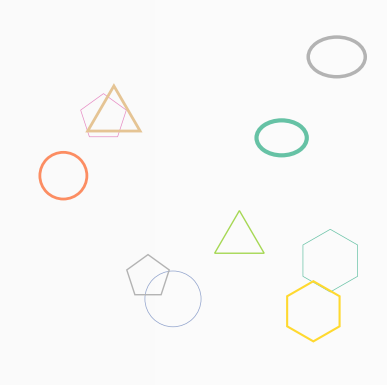[{"shape": "oval", "thickness": 3, "radius": 0.32, "center": [0.727, 0.642]}, {"shape": "hexagon", "thickness": 0.5, "radius": 0.41, "center": [0.852, 0.323]}, {"shape": "circle", "thickness": 2, "radius": 0.3, "center": [0.164, 0.544]}, {"shape": "circle", "thickness": 0.5, "radius": 0.36, "center": [0.446, 0.224]}, {"shape": "pentagon", "thickness": 0.5, "radius": 0.31, "center": [0.267, 0.695]}, {"shape": "triangle", "thickness": 1, "radius": 0.37, "center": [0.618, 0.379]}, {"shape": "hexagon", "thickness": 1.5, "radius": 0.39, "center": [0.809, 0.191]}, {"shape": "triangle", "thickness": 2, "radius": 0.39, "center": [0.294, 0.699]}, {"shape": "oval", "thickness": 2.5, "radius": 0.37, "center": [0.869, 0.852]}, {"shape": "pentagon", "thickness": 1, "radius": 0.29, "center": [0.382, 0.281]}]